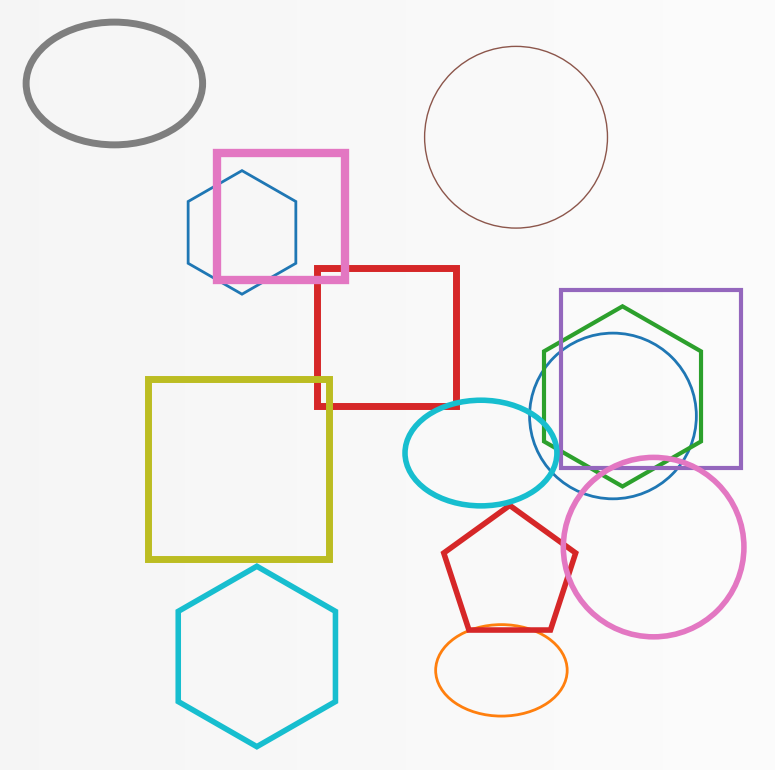[{"shape": "circle", "thickness": 1, "radius": 0.54, "center": [0.791, 0.46]}, {"shape": "hexagon", "thickness": 1, "radius": 0.4, "center": [0.312, 0.698]}, {"shape": "oval", "thickness": 1, "radius": 0.42, "center": [0.647, 0.129]}, {"shape": "hexagon", "thickness": 1.5, "radius": 0.58, "center": [0.803, 0.485]}, {"shape": "square", "thickness": 2.5, "radius": 0.45, "center": [0.498, 0.563]}, {"shape": "pentagon", "thickness": 2, "radius": 0.45, "center": [0.658, 0.254]}, {"shape": "square", "thickness": 1.5, "radius": 0.58, "center": [0.84, 0.508]}, {"shape": "circle", "thickness": 0.5, "radius": 0.59, "center": [0.666, 0.822]}, {"shape": "circle", "thickness": 2, "radius": 0.58, "center": [0.843, 0.289]}, {"shape": "square", "thickness": 3, "radius": 0.41, "center": [0.362, 0.719]}, {"shape": "oval", "thickness": 2.5, "radius": 0.57, "center": [0.148, 0.892]}, {"shape": "square", "thickness": 2.5, "radius": 0.58, "center": [0.308, 0.391]}, {"shape": "oval", "thickness": 2, "radius": 0.49, "center": [0.621, 0.412]}, {"shape": "hexagon", "thickness": 2, "radius": 0.59, "center": [0.331, 0.147]}]